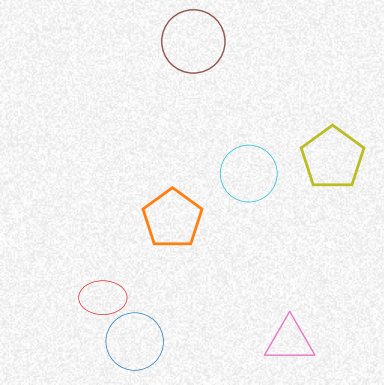[{"shape": "circle", "thickness": 0.5, "radius": 0.37, "center": [0.35, 0.113]}, {"shape": "pentagon", "thickness": 2, "radius": 0.4, "center": [0.448, 0.432]}, {"shape": "oval", "thickness": 0.5, "radius": 0.31, "center": [0.267, 0.227]}, {"shape": "circle", "thickness": 1, "radius": 0.41, "center": [0.502, 0.892]}, {"shape": "triangle", "thickness": 1, "radius": 0.38, "center": [0.752, 0.115]}, {"shape": "pentagon", "thickness": 2, "radius": 0.43, "center": [0.864, 0.589]}, {"shape": "circle", "thickness": 0.5, "radius": 0.37, "center": [0.646, 0.549]}]